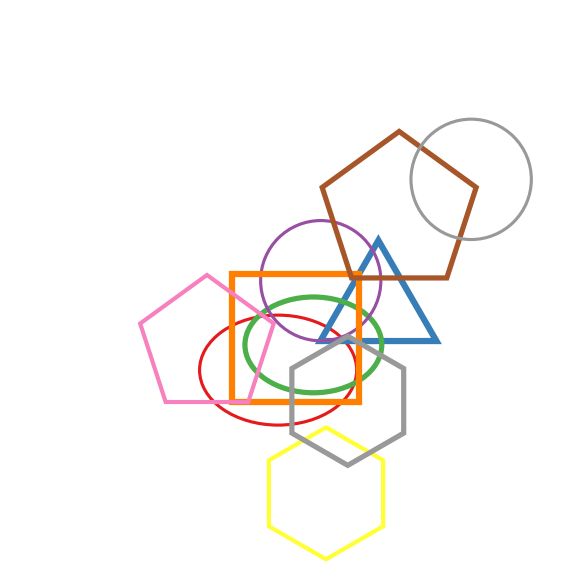[{"shape": "oval", "thickness": 1.5, "radius": 0.68, "center": [0.482, 0.358]}, {"shape": "triangle", "thickness": 3, "radius": 0.58, "center": [0.655, 0.467]}, {"shape": "oval", "thickness": 2.5, "radius": 0.59, "center": [0.543, 0.402]}, {"shape": "circle", "thickness": 1.5, "radius": 0.52, "center": [0.555, 0.513]}, {"shape": "square", "thickness": 3, "radius": 0.55, "center": [0.512, 0.414]}, {"shape": "hexagon", "thickness": 2, "radius": 0.57, "center": [0.565, 0.145]}, {"shape": "pentagon", "thickness": 2.5, "radius": 0.7, "center": [0.691, 0.631]}, {"shape": "pentagon", "thickness": 2, "radius": 0.61, "center": [0.358, 0.401]}, {"shape": "circle", "thickness": 1.5, "radius": 0.52, "center": [0.816, 0.689]}, {"shape": "hexagon", "thickness": 2.5, "radius": 0.56, "center": [0.602, 0.305]}]